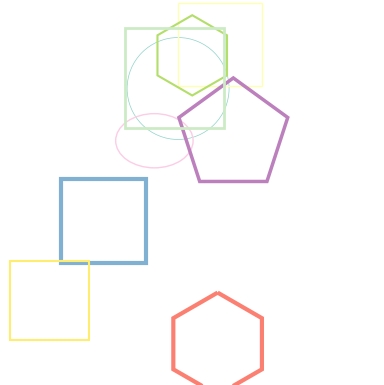[{"shape": "circle", "thickness": 0.5, "radius": 0.66, "center": [0.463, 0.77]}, {"shape": "square", "thickness": 1, "radius": 0.54, "center": [0.571, 0.884]}, {"shape": "hexagon", "thickness": 3, "radius": 0.66, "center": [0.565, 0.107]}, {"shape": "square", "thickness": 3, "radius": 0.55, "center": [0.269, 0.426]}, {"shape": "hexagon", "thickness": 1.5, "radius": 0.52, "center": [0.499, 0.856]}, {"shape": "oval", "thickness": 1, "radius": 0.5, "center": [0.401, 0.634]}, {"shape": "pentagon", "thickness": 2.5, "radius": 0.74, "center": [0.606, 0.649]}, {"shape": "square", "thickness": 2, "radius": 0.65, "center": [0.453, 0.797]}, {"shape": "square", "thickness": 1.5, "radius": 0.51, "center": [0.128, 0.219]}]